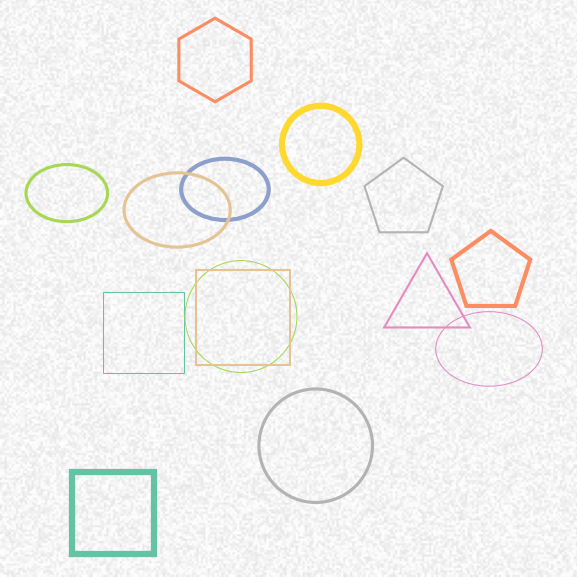[{"shape": "square", "thickness": 0.5, "radius": 0.35, "center": [0.248, 0.423]}, {"shape": "square", "thickness": 3, "radius": 0.35, "center": [0.196, 0.111]}, {"shape": "pentagon", "thickness": 2, "radius": 0.36, "center": [0.85, 0.527]}, {"shape": "hexagon", "thickness": 1.5, "radius": 0.36, "center": [0.372, 0.895]}, {"shape": "oval", "thickness": 2, "radius": 0.38, "center": [0.39, 0.671]}, {"shape": "triangle", "thickness": 1, "radius": 0.43, "center": [0.739, 0.475]}, {"shape": "oval", "thickness": 0.5, "radius": 0.46, "center": [0.847, 0.395]}, {"shape": "circle", "thickness": 0.5, "radius": 0.48, "center": [0.417, 0.451]}, {"shape": "oval", "thickness": 1.5, "radius": 0.35, "center": [0.116, 0.665]}, {"shape": "circle", "thickness": 3, "radius": 0.33, "center": [0.555, 0.749]}, {"shape": "square", "thickness": 1, "radius": 0.41, "center": [0.421, 0.449]}, {"shape": "oval", "thickness": 1.5, "radius": 0.46, "center": [0.307, 0.636]}, {"shape": "pentagon", "thickness": 1, "radius": 0.36, "center": [0.699, 0.655]}, {"shape": "circle", "thickness": 1.5, "radius": 0.49, "center": [0.547, 0.227]}]